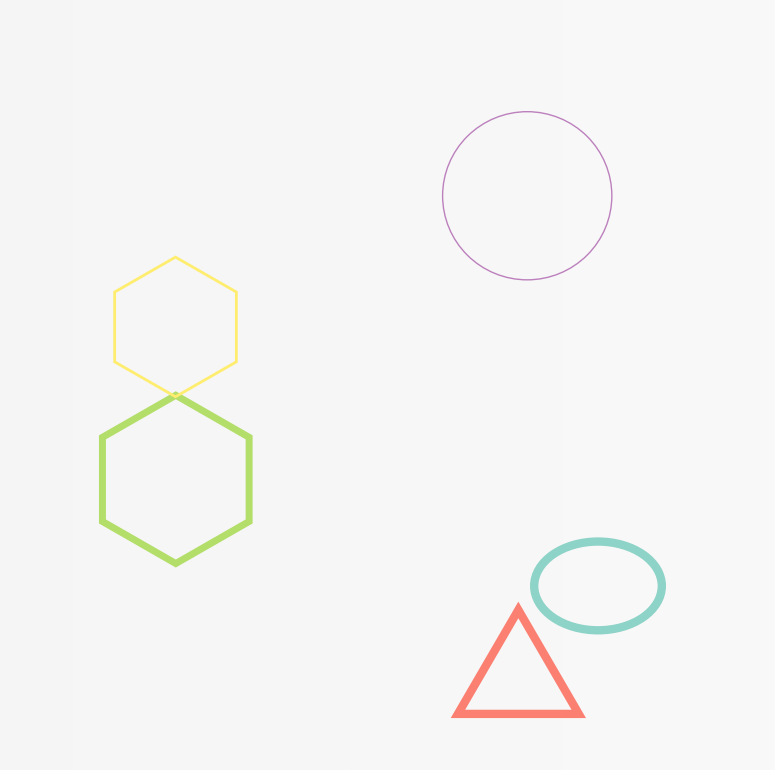[{"shape": "oval", "thickness": 3, "radius": 0.41, "center": [0.772, 0.239]}, {"shape": "triangle", "thickness": 3, "radius": 0.45, "center": [0.669, 0.118]}, {"shape": "hexagon", "thickness": 2.5, "radius": 0.55, "center": [0.227, 0.377]}, {"shape": "circle", "thickness": 0.5, "radius": 0.55, "center": [0.68, 0.746]}, {"shape": "hexagon", "thickness": 1, "radius": 0.45, "center": [0.226, 0.575]}]